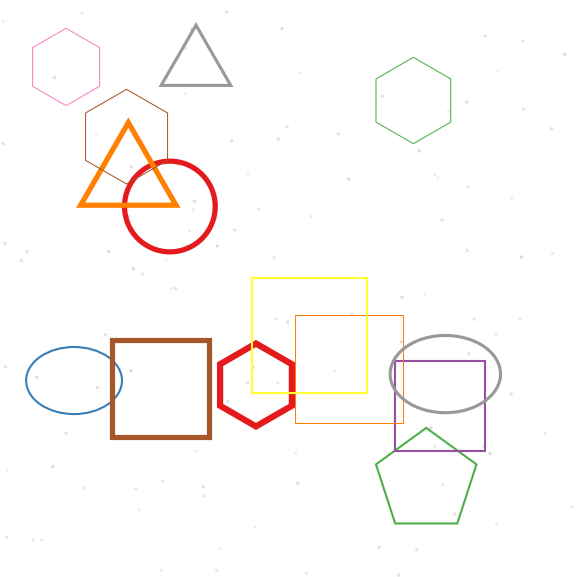[{"shape": "hexagon", "thickness": 3, "radius": 0.36, "center": [0.443, 0.333]}, {"shape": "circle", "thickness": 2.5, "radius": 0.39, "center": [0.294, 0.642]}, {"shape": "oval", "thickness": 1, "radius": 0.41, "center": [0.128, 0.34]}, {"shape": "pentagon", "thickness": 1, "radius": 0.46, "center": [0.738, 0.167]}, {"shape": "hexagon", "thickness": 0.5, "radius": 0.37, "center": [0.716, 0.825]}, {"shape": "square", "thickness": 1, "radius": 0.39, "center": [0.762, 0.296]}, {"shape": "triangle", "thickness": 2.5, "radius": 0.48, "center": [0.222, 0.691]}, {"shape": "square", "thickness": 0.5, "radius": 0.47, "center": [0.604, 0.361]}, {"shape": "square", "thickness": 1, "radius": 0.5, "center": [0.536, 0.418]}, {"shape": "hexagon", "thickness": 0.5, "radius": 0.41, "center": [0.219, 0.762]}, {"shape": "square", "thickness": 2.5, "radius": 0.42, "center": [0.279, 0.326]}, {"shape": "hexagon", "thickness": 0.5, "radius": 0.33, "center": [0.114, 0.883]}, {"shape": "oval", "thickness": 1.5, "radius": 0.48, "center": [0.771, 0.351]}, {"shape": "triangle", "thickness": 1.5, "radius": 0.35, "center": [0.339, 0.886]}]